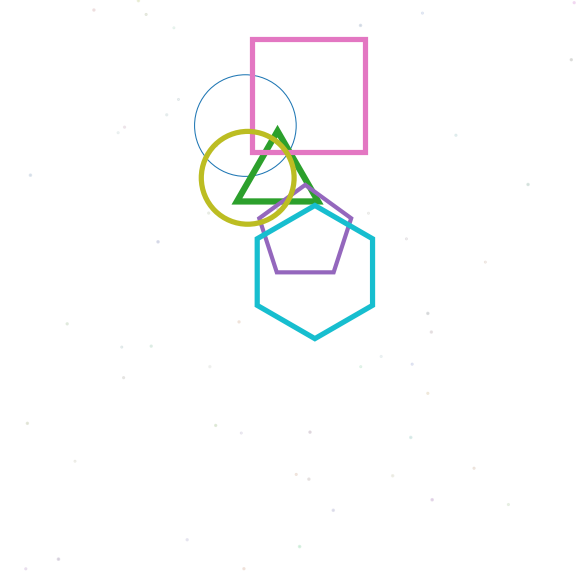[{"shape": "circle", "thickness": 0.5, "radius": 0.44, "center": [0.425, 0.782]}, {"shape": "triangle", "thickness": 3, "radius": 0.41, "center": [0.481, 0.691]}, {"shape": "pentagon", "thickness": 2, "radius": 0.42, "center": [0.529, 0.595]}, {"shape": "square", "thickness": 2.5, "radius": 0.49, "center": [0.535, 0.834]}, {"shape": "circle", "thickness": 2.5, "radius": 0.4, "center": [0.429, 0.691]}, {"shape": "hexagon", "thickness": 2.5, "radius": 0.58, "center": [0.545, 0.528]}]